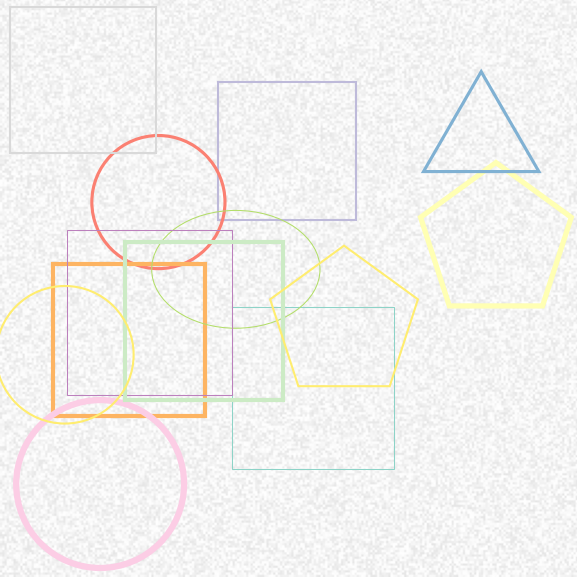[{"shape": "square", "thickness": 0.5, "radius": 0.7, "center": [0.542, 0.327]}, {"shape": "pentagon", "thickness": 2.5, "radius": 0.69, "center": [0.859, 0.58]}, {"shape": "square", "thickness": 1, "radius": 0.6, "center": [0.497, 0.737]}, {"shape": "circle", "thickness": 1.5, "radius": 0.58, "center": [0.274, 0.649]}, {"shape": "triangle", "thickness": 1.5, "radius": 0.58, "center": [0.833, 0.76]}, {"shape": "square", "thickness": 2, "radius": 0.66, "center": [0.223, 0.411]}, {"shape": "oval", "thickness": 0.5, "radius": 0.73, "center": [0.408, 0.533]}, {"shape": "circle", "thickness": 3, "radius": 0.73, "center": [0.173, 0.161]}, {"shape": "square", "thickness": 1, "radius": 0.63, "center": [0.144, 0.861]}, {"shape": "square", "thickness": 0.5, "radius": 0.71, "center": [0.259, 0.458]}, {"shape": "square", "thickness": 2, "radius": 0.68, "center": [0.353, 0.444]}, {"shape": "circle", "thickness": 1, "radius": 0.6, "center": [0.112, 0.385]}, {"shape": "pentagon", "thickness": 1, "radius": 0.67, "center": [0.596, 0.439]}]